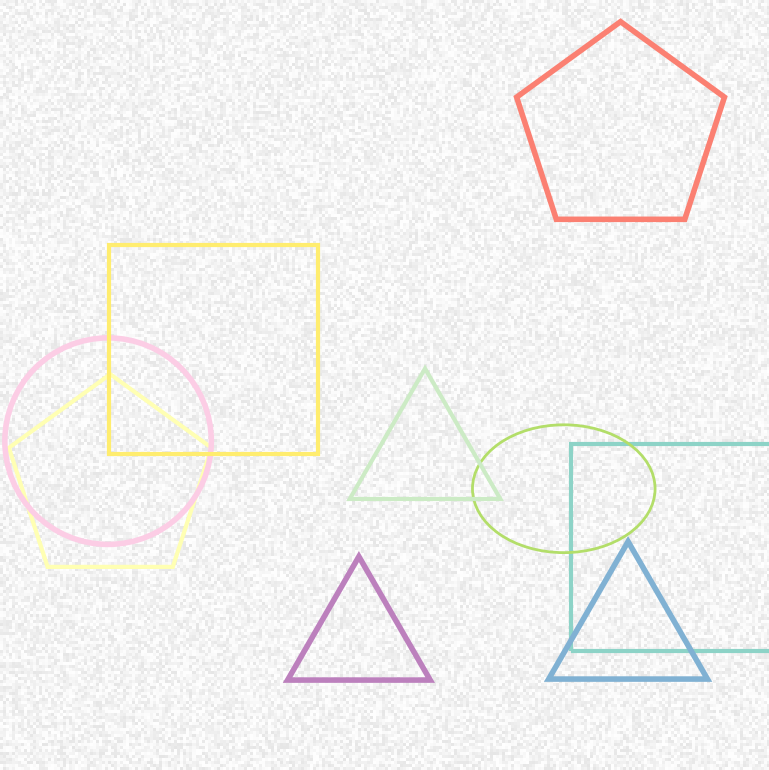[{"shape": "square", "thickness": 1.5, "radius": 0.67, "center": [0.875, 0.289]}, {"shape": "pentagon", "thickness": 1.5, "radius": 0.69, "center": [0.143, 0.376]}, {"shape": "pentagon", "thickness": 2, "radius": 0.71, "center": [0.806, 0.83]}, {"shape": "triangle", "thickness": 2, "radius": 0.6, "center": [0.816, 0.178]}, {"shape": "oval", "thickness": 1, "radius": 0.59, "center": [0.732, 0.365]}, {"shape": "circle", "thickness": 2, "radius": 0.67, "center": [0.14, 0.427]}, {"shape": "triangle", "thickness": 2, "radius": 0.53, "center": [0.466, 0.17]}, {"shape": "triangle", "thickness": 1.5, "radius": 0.56, "center": [0.552, 0.408]}, {"shape": "square", "thickness": 1.5, "radius": 0.68, "center": [0.277, 0.546]}]